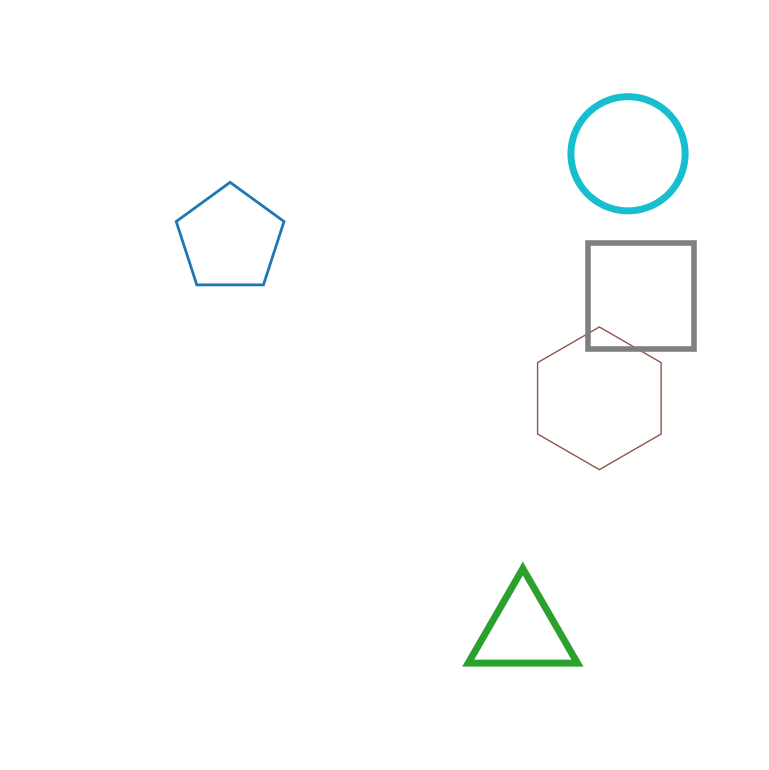[{"shape": "pentagon", "thickness": 1, "radius": 0.37, "center": [0.299, 0.69]}, {"shape": "triangle", "thickness": 2.5, "radius": 0.41, "center": [0.679, 0.18]}, {"shape": "hexagon", "thickness": 0.5, "radius": 0.46, "center": [0.778, 0.483]}, {"shape": "square", "thickness": 2, "radius": 0.34, "center": [0.832, 0.616]}, {"shape": "circle", "thickness": 2.5, "radius": 0.37, "center": [0.816, 0.8]}]